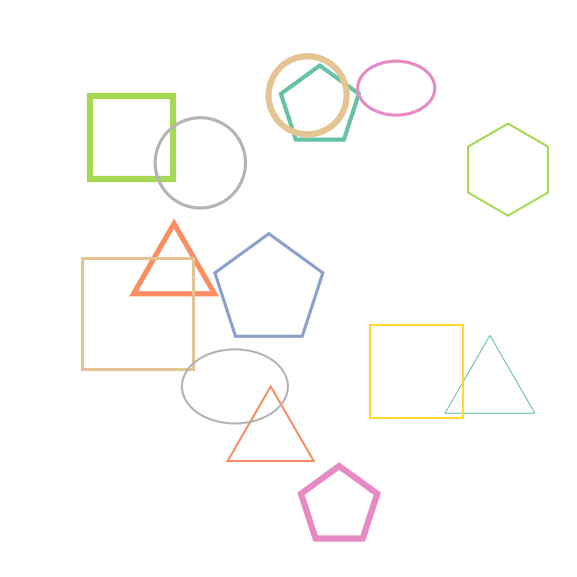[{"shape": "pentagon", "thickness": 2, "radius": 0.35, "center": [0.554, 0.815]}, {"shape": "triangle", "thickness": 0.5, "radius": 0.45, "center": [0.848, 0.329]}, {"shape": "triangle", "thickness": 2.5, "radius": 0.41, "center": [0.301, 0.531]}, {"shape": "triangle", "thickness": 1, "radius": 0.43, "center": [0.469, 0.244]}, {"shape": "pentagon", "thickness": 1.5, "radius": 0.49, "center": [0.466, 0.496]}, {"shape": "oval", "thickness": 1.5, "radius": 0.33, "center": [0.686, 0.847]}, {"shape": "pentagon", "thickness": 3, "radius": 0.35, "center": [0.587, 0.123]}, {"shape": "square", "thickness": 3, "radius": 0.36, "center": [0.228, 0.761]}, {"shape": "hexagon", "thickness": 1, "radius": 0.4, "center": [0.88, 0.705]}, {"shape": "square", "thickness": 1, "radius": 0.4, "center": [0.721, 0.356]}, {"shape": "circle", "thickness": 3, "radius": 0.34, "center": [0.533, 0.834]}, {"shape": "square", "thickness": 1.5, "radius": 0.48, "center": [0.238, 0.456]}, {"shape": "oval", "thickness": 1, "radius": 0.46, "center": [0.407, 0.33]}, {"shape": "circle", "thickness": 1.5, "radius": 0.39, "center": [0.347, 0.717]}]